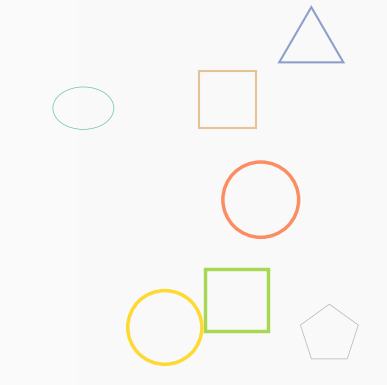[{"shape": "oval", "thickness": 0.5, "radius": 0.39, "center": [0.215, 0.719]}, {"shape": "circle", "thickness": 2.5, "radius": 0.49, "center": [0.673, 0.481]}, {"shape": "triangle", "thickness": 1.5, "radius": 0.48, "center": [0.803, 0.886]}, {"shape": "square", "thickness": 2.5, "radius": 0.4, "center": [0.61, 0.22]}, {"shape": "circle", "thickness": 2.5, "radius": 0.48, "center": [0.425, 0.15]}, {"shape": "square", "thickness": 1.5, "radius": 0.37, "center": [0.586, 0.742]}, {"shape": "pentagon", "thickness": 0.5, "radius": 0.39, "center": [0.85, 0.131]}]